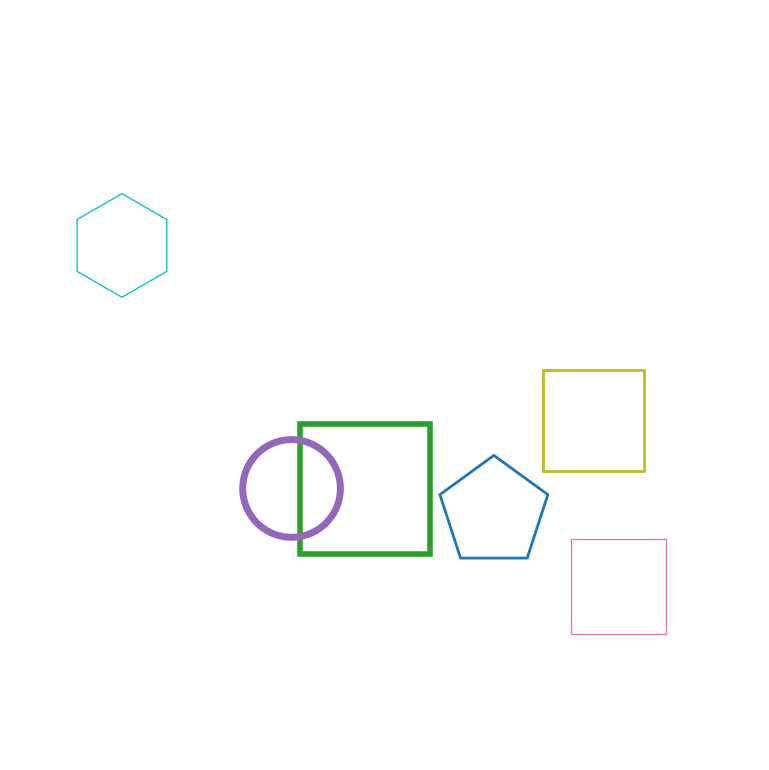[{"shape": "pentagon", "thickness": 1, "radius": 0.37, "center": [0.641, 0.335]}, {"shape": "square", "thickness": 2, "radius": 0.42, "center": [0.474, 0.365]}, {"shape": "circle", "thickness": 2.5, "radius": 0.32, "center": [0.379, 0.366]}, {"shape": "square", "thickness": 0.5, "radius": 0.31, "center": [0.803, 0.238]}, {"shape": "square", "thickness": 1, "radius": 0.33, "center": [0.771, 0.454]}, {"shape": "hexagon", "thickness": 0.5, "radius": 0.34, "center": [0.158, 0.681]}]